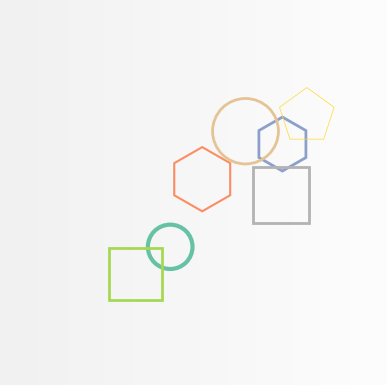[{"shape": "circle", "thickness": 3, "radius": 0.29, "center": [0.439, 0.359]}, {"shape": "hexagon", "thickness": 1.5, "radius": 0.42, "center": [0.522, 0.535]}, {"shape": "hexagon", "thickness": 2, "radius": 0.35, "center": [0.729, 0.626]}, {"shape": "square", "thickness": 2, "radius": 0.34, "center": [0.35, 0.288]}, {"shape": "pentagon", "thickness": 0.5, "radius": 0.37, "center": [0.792, 0.698]}, {"shape": "circle", "thickness": 2, "radius": 0.42, "center": [0.634, 0.659]}, {"shape": "square", "thickness": 2, "radius": 0.36, "center": [0.724, 0.493]}]